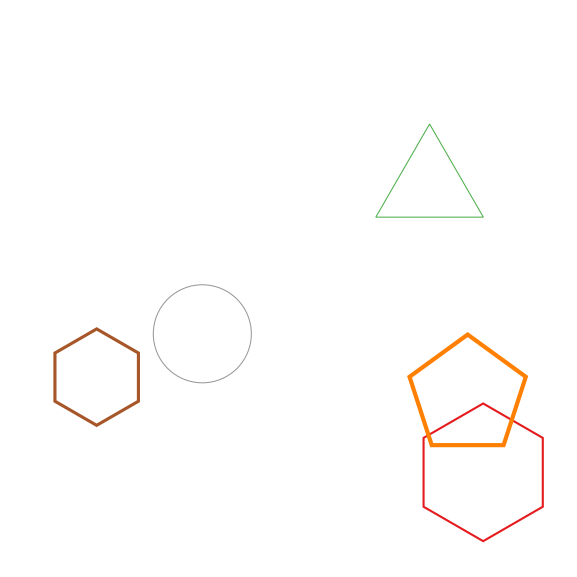[{"shape": "hexagon", "thickness": 1, "radius": 0.6, "center": [0.837, 0.181]}, {"shape": "triangle", "thickness": 0.5, "radius": 0.54, "center": [0.744, 0.677]}, {"shape": "pentagon", "thickness": 2, "radius": 0.53, "center": [0.81, 0.314]}, {"shape": "hexagon", "thickness": 1.5, "radius": 0.42, "center": [0.167, 0.346]}, {"shape": "circle", "thickness": 0.5, "radius": 0.42, "center": [0.35, 0.421]}]